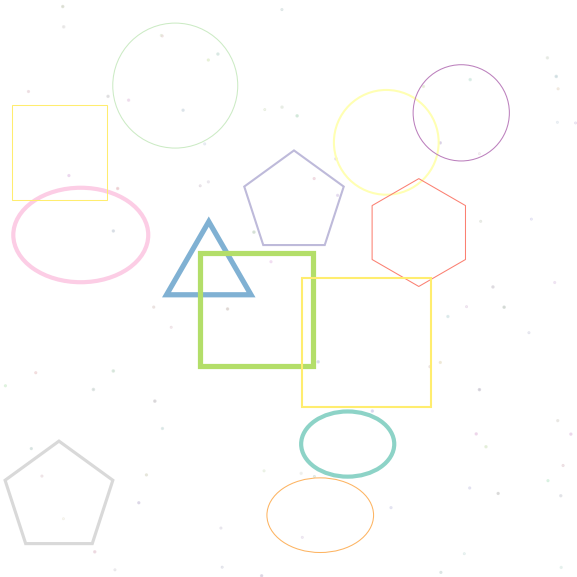[{"shape": "oval", "thickness": 2, "radius": 0.4, "center": [0.602, 0.23]}, {"shape": "circle", "thickness": 1, "radius": 0.45, "center": [0.669, 0.753]}, {"shape": "pentagon", "thickness": 1, "radius": 0.45, "center": [0.509, 0.648]}, {"shape": "hexagon", "thickness": 0.5, "radius": 0.47, "center": [0.725, 0.596]}, {"shape": "triangle", "thickness": 2.5, "radius": 0.42, "center": [0.361, 0.531]}, {"shape": "oval", "thickness": 0.5, "radius": 0.46, "center": [0.555, 0.107]}, {"shape": "square", "thickness": 2.5, "radius": 0.49, "center": [0.443, 0.463]}, {"shape": "oval", "thickness": 2, "radius": 0.58, "center": [0.14, 0.592]}, {"shape": "pentagon", "thickness": 1.5, "radius": 0.49, "center": [0.102, 0.137]}, {"shape": "circle", "thickness": 0.5, "radius": 0.42, "center": [0.799, 0.804]}, {"shape": "circle", "thickness": 0.5, "radius": 0.54, "center": [0.303, 0.851]}, {"shape": "square", "thickness": 1, "radius": 0.56, "center": [0.635, 0.406]}, {"shape": "square", "thickness": 0.5, "radius": 0.41, "center": [0.103, 0.735]}]